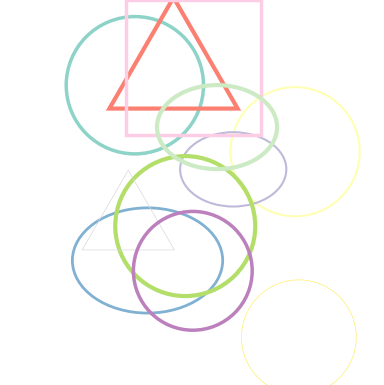[{"shape": "circle", "thickness": 2.5, "radius": 0.89, "center": [0.35, 0.779]}, {"shape": "circle", "thickness": 1.5, "radius": 0.84, "center": [0.767, 0.606]}, {"shape": "oval", "thickness": 1.5, "radius": 0.69, "center": [0.606, 0.56]}, {"shape": "triangle", "thickness": 3, "radius": 0.96, "center": [0.451, 0.814]}, {"shape": "oval", "thickness": 2, "radius": 0.98, "center": [0.383, 0.323]}, {"shape": "circle", "thickness": 3, "radius": 0.91, "center": [0.481, 0.413]}, {"shape": "square", "thickness": 2.5, "radius": 0.88, "center": [0.502, 0.825]}, {"shape": "triangle", "thickness": 0.5, "radius": 0.69, "center": [0.333, 0.42]}, {"shape": "circle", "thickness": 2.5, "radius": 0.77, "center": [0.501, 0.297]}, {"shape": "oval", "thickness": 3, "radius": 0.78, "center": [0.564, 0.67]}, {"shape": "circle", "thickness": 0.5, "radius": 0.75, "center": [0.776, 0.124]}]